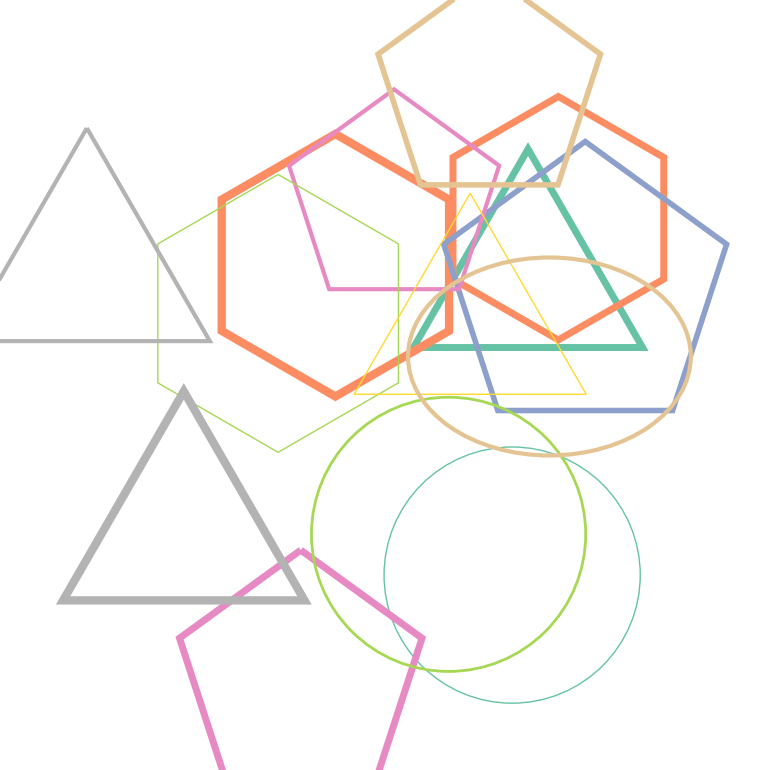[{"shape": "triangle", "thickness": 2.5, "radius": 0.86, "center": [0.686, 0.635]}, {"shape": "circle", "thickness": 0.5, "radius": 0.83, "center": [0.665, 0.253]}, {"shape": "hexagon", "thickness": 2.5, "radius": 0.79, "center": [0.725, 0.717]}, {"shape": "hexagon", "thickness": 3, "radius": 0.85, "center": [0.436, 0.656]}, {"shape": "pentagon", "thickness": 2, "radius": 0.97, "center": [0.76, 0.623]}, {"shape": "pentagon", "thickness": 1.5, "radius": 0.72, "center": [0.512, 0.74]}, {"shape": "pentagon", "thickness": 2.5, "radius": 0.83, "center": [0.391, 0.12]}, {"shape": "circle", "thickness": 1, "radius": 0.89, "center": [0.583, 0.306]}, {"shape": "hexagon", "thickness": 0.5, "radius": 0.9, "center": [0.361, 0.593]}, {"shape": "triangle", "thickness": 0.5, "radius": 0.87, "center": [0.611, 0.575]}, {"shape": "oval", "thickness": 1.5, "radius": 0.92, "center": [0.714, 0.537]}, {"shape": "pentagon", "thickness": 2, "radius": 0.76, "center": [0.635, 0.883]}, {"shape": "triangle", "thickness": 1.5, "radius": 0.92, "center": [0.113, 0.649]}, {"shape": "triangle", "thickness": 3, "radius": 0.91, "center": [0.239, 0.311]}]